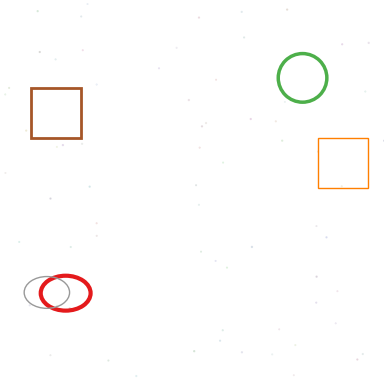[{"shape": "oval", "thickness": 3, "radius": 0.32, "center": [0.171, 0.239]}, {"shape": "circle", "thickness": 2.5, "radius": 0.32, "center": [0.786, 0.798]}, {"shape": "square", "thickness": 1, "radius": 0.33, "center": [0.891, 0.576]}, {"shape": "square", "thickness": 2, "radius": 0.32, "center": [0.145, 0.706]}, {"shape": "oval", "thickness": 1, "radius": 0.29, "center": [0.122, 0.24]}]